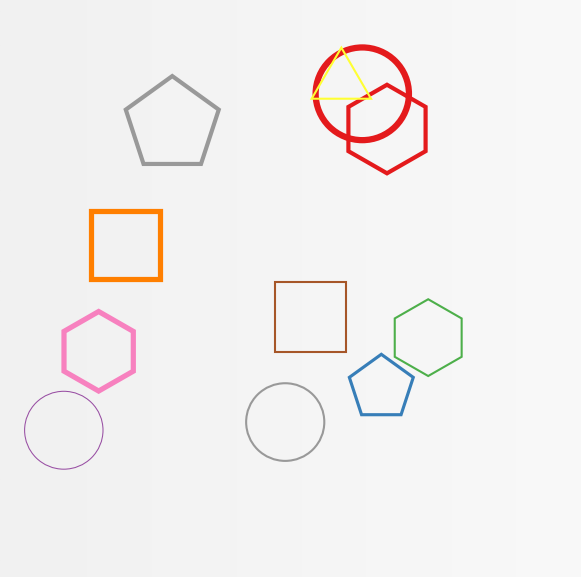[{"shape": "hexagon", "thickness": 2, "radius": 0.38, "center": [0.666, 0.776]}, {"shape": "circle", "thickness": 3, "radius": 0.4, "center": [0.623, 0.837]}, {"shape": "pentagon", "thickness": 1.5, "radius": 0.29, "center": [0.656, 0.328]}, {"shape": "hexagon", "thickness": 1, "radius": 0.33, "center": [0.737, 0.414]}, {"shape": "circle", "thickness": 0.5, "radius": 0.34, "center": [0.11, 0.254]}, {"shape": "square", "thickness": 2.5, "radius": 0.3, "center": [0.216, 0.575]}, {"shape": "triangle", "thickness": 1, "radius": 0.29, "center": [0.587, 0.858]}, {"shape": "square", "thickness": 1, "radius": 0.3, "center": [0.534, 0.45]}, {"shape": "hexagon", "thickness": 2.5, "radius": 0.34, "center": [0.17, 0.391]}, {"shape": "pentagon", "thickness": 2, "radius": 0.42, "center": [0.296, 0.783]}, {"shape": "circle", "thickness": 1, "radius": 0.34, "center": [0.491, 0.268]}]